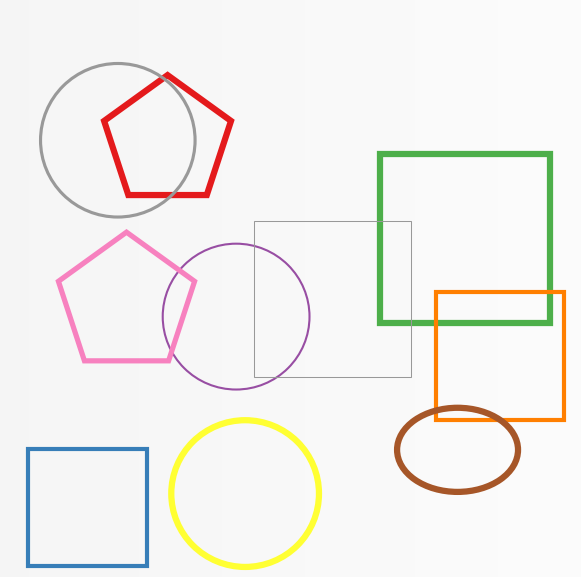[{"shape": "pentagon", "thickness": 3, "radius": 0.57, "center": [0.288, 0.754]}, {"shape": "square", "thickness": 2, "radius": 0.51, "center": [0.151, 0.12]}, {"shape": "square", "thickness": 3, "radius": 0.73, "center": [0.8, 0.586]}, {"shape": "circle", "thickness": 1, "radius": 0.63, "center": [0.406, 0.451]}, {"shape": "square", "thickness": 2, "radius": 0.55, "center": [0.86, 0.382]}, {"shape": "circle", "thickness": 3, "radius": 0.64, "center": [0.422, 0.144]}, {"shape": "oval", "thickness": 3, "radius": 0.52, "center": [0.787, 0.22]}, {"shape": "pentagon", "thickness": 2.5, "radius": 0.62, "center": [0.218, 0.474]}, {"shape": "square", "thickness": 0.5, "radius": 0.68, "center": [0.572, 0.481]}, {"shape": "circle", "thickness": 1.5, "radius": 0.66, "center": [0.203, 0.756]}]